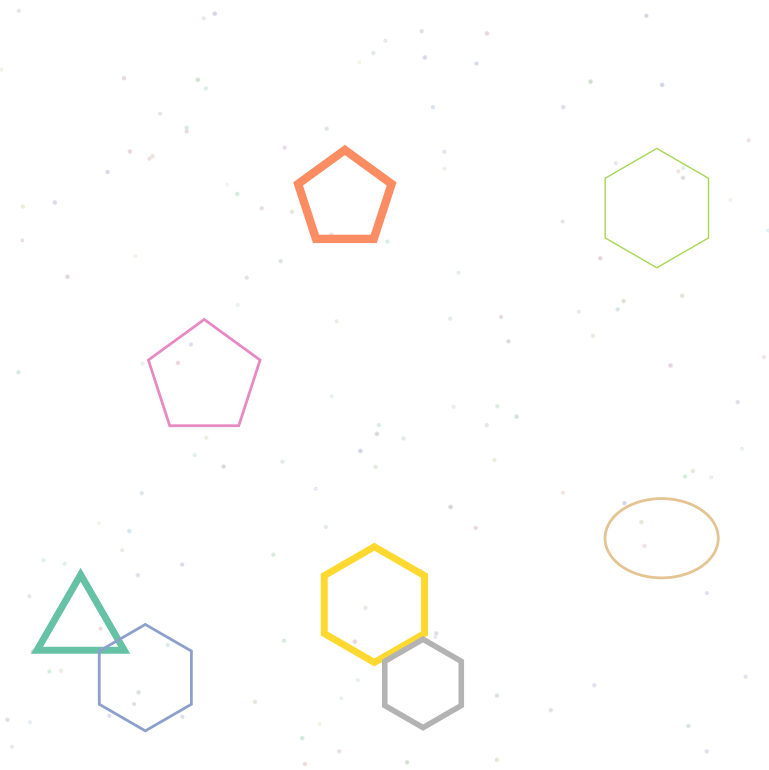[{"shape": "triangle", "thickness": 2.5, "radius": 0.33, "center": [0.105, 0.188]}, {"shape": "pentagon", "thickness": 3, "radius": 0.32, "center": [0.448, 0.741]}, {"shape": "hexagon", "thickness": 1, "radius": 0.35, "center": [0.189, 0.12]}, {"shape": "pentagon", "thickness": 1, "radius": 0.38, "center": [0.265, 0.509]}, {"shape": "hexagon", "thickness": 0.5, "radius": 0.39, "center": [0.853, 0.73]}, {"shape": "hexagon", "thickness": 2.5, "radius": 0.38, "center": [0.486, 0.215]}, {"shape": "oval", "thickness": 1, "radius": 0.37, "center": [0.859, 0.301]}, {"shape": "hexagon", "thickness": 2, "radius": 0.29, "center": [0.549, 0.112]}]